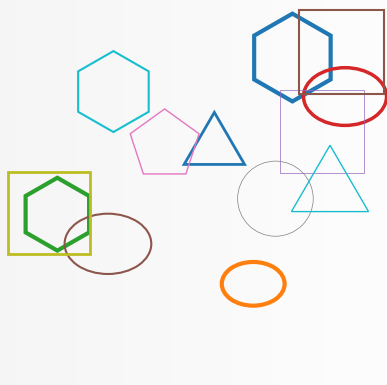[{"shape": "triangle", "thickness": 2, "radius": 0.45, "center": [0.553, 0.618]}, {"shape": "hexagon", "thickness": 3, "radius": 0.57, "center": [0.755, 0.851]}, {"shape": "oval", "thickness": 3, "radius": 0.41, "center": [0.653, 0.263]}, {"shape": "hexagon", "thickness": 3, "radius": 0.47, "center": [0.148, 0.444]}, {"shape": "oval", "thickness": 2.5, "radius": 0.54, "center": [0.89, 0.749]}, {"shape": "square", "thickness": 0.5, "radius": 0.54, "center": [0.832, 0.659]}, {"shape": "oval", "thickness": 1.5, "radius": 0.56, "center": [0.279, 0.367]}, {"shape": "square", "thickness": 1.5, "radius": 0.55, "center": [0.882, 0.865]}, {"shape": "pentagon", "thickness": 1, "radius": 0.47, "center": [0.425, 0.624]}, {"shape": "circle", "thickness": 0.5, "radius": 0.49, "center": [0.711, 0.484]}, {"shape": "square", "thickness": 2, "radius": 0.53, "center": [0.127, 0.448]}, {"shape": "triangle", "thickness": 1, "radius": 0.57, "center": [0.852, 0.508]}, {"shape": "hexagon", "thickness": 1.5, "radius": 0.53, "center": [0.293, 0.762]}]